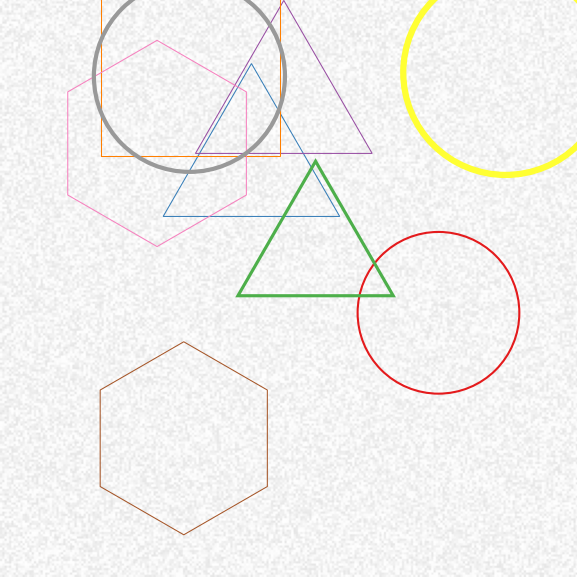[{"shape": "circle", "thickness": 1, "radius": 0.7, "center": [0.759, 0.458]}, {"shape": "triangle", "thickness": 0.5, "radius": 0.88, "center": [0.435, 0.713]}, {"shape": "triangle", "thickness": 1.5, "radius": 0.78, "center": [0.546, 0.565]}, {"shape": "triangle", "thickness": 0.5, "radius": 0.88, "center": [0.491, 0.822]}, {"shape": "square", "thickness": 0.5, "radius": 0.77, "center": [0.329, 0.884]}, {"shape": "circle", "thickness": 3, "radius": 0.89, "center": [0.876, 0.873]}, {"shape": "hexagon", "thickness": 0.5, "radius": 0.84, "center": [0.318, 0.24]}, {"shape": "hexagon", "thickness": 0.5, "radius": 0.89, "center": [0.272, 0.751]}, {"shape": "circle", "thickness": 2, "radius": 0.83, "center": [0.328, 0.867]}]